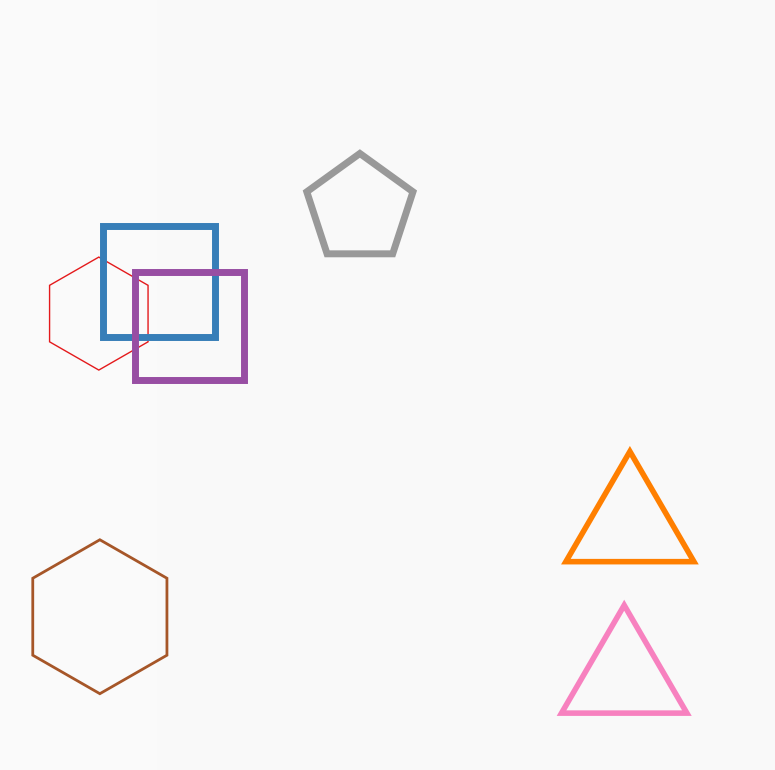[{"shape": "hexagon", "thickness": 0.5, "radius": 0.37, "center": [0.127, 0.593]}, {"shape": "square", "thickness": 2.5, "radius": 0.36, "center": [0.205, 0.635]}, {"shape": "square", "thickness": 2.5, "radius": 0.35, "center": [0.244, 0.577]}, {"shape": "triangle", "thickness": 2, "radius": 0.48, "center": [0.813, 0.318]}, {"shape": "hexagon", "thickness": 1, "radius": 0.5, "center": [0.129, 0.199]}, {"shape": "triangle", "thickness": 2, "radius": 0.47, "center": [0.805, 0.121]}, {"shape": "pentagon", "thickness": 2.5, "radius": 0.36, "center": [0.464, 0.729]}]